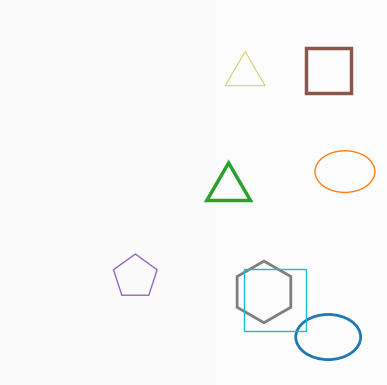[{"shape": "oval", "thickness": 2, "radius": 0.42, "center": [0.847, 0.125]}, {"shape": "oval", "thickness": 1, "radius": 0.39, "center": [0.89, 0.554]}, {"shape": "triangle", "thickness": 2.5, "radius": 0.33, "center": [0.59, 0.512]}, {"shape": "pentagon", "thickness": 1, "radius": 0.3, "center": [0.349, 0.281]}, {"shape": "square", "thickness": 2.5, "radius": 0.29, "center": [0.847, 0.817]}, {"shape": "hexagon", "thickness": 2, "radius": 0.4, "center": [0.681, 0.242]}, {"shape": "triangle", "thickness": 0.5, "radius": 0.3, "center": [0.633, 0.807]}, {"shape": "square", "thickness": 1, "radius": 0.4, "center": [0.709, 0.221]}]